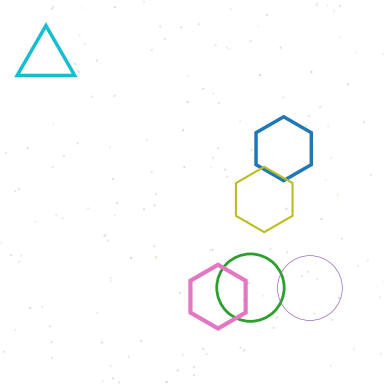[{"shape": "hexagon", "thickness": 2.5, "radius": 0.41, "center": [0.737, 0.614]}, {"shape": "circle", "thickness": 2, "radius": 0.44, "center": [0.651, 0.253]}, {"shape": "circle", "thickness": 0.5, "radius": 0.42, "center": [0.805, 0.252]}, {"shape": "hexagon", "thickness": 3, "radius": 0.41, "center": [0.566, 0.229]}, {"shape": "hexagon", "thickness": 1.5, "radius": 0.42, "center": [0.686, 0.482]}, {"shape": "triangle", "thickness": 2.5, "radius": 0.43, "center": [0.119, 0.847]}]